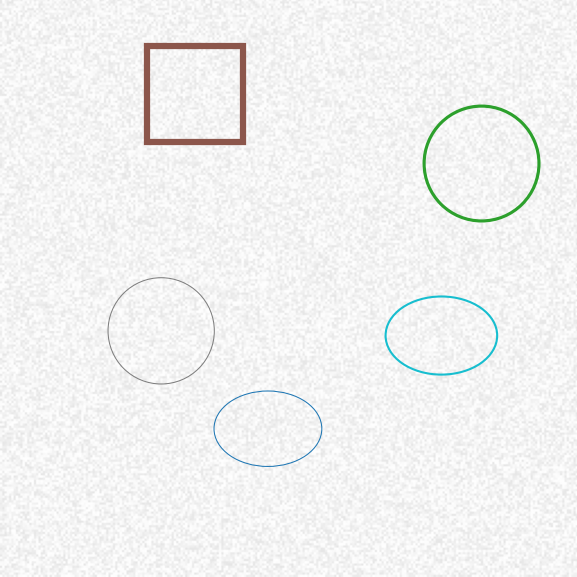[{"shape": "oval", "thickness": 0.5, "radius": 0.47, "center": [0.464, 0.257]}, {"shape": "circle", "thickness": 1.5, "radius": 0.5, "center": [0.834, 0.716]}, {"shape": "square", "thickness": 3, "radius": 0.41, "center": [0.338, 0.836]}, {"shape": "circle", "thickness": 0.5, "radius": 0.46, "center": [0.279, 0.426]}, {"shape": "oval", "thickness": 1, "radius": 0.48, "center": [0.764, 0.418]}]